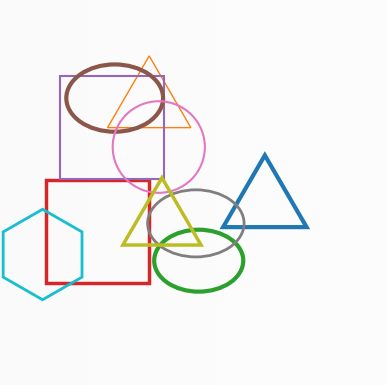[{"shape": "triangle", "thickness": 3, "radius": 0.62, "center": [0.684, 0.472]}, {"shape": "triangle", "thickness": 1, "radius": 0.62, "center": [0.385, 0.731]}, {"shape": "oval", "thickness": 3, "radius": 0.57, "center": [0.513, 0.323]}, {"shape": "square", "thickness": 2.5, "radius": 0.67, "center": [0.251, 0.4]}, {"shape": "square", "thickness": 1.5, "radius": 0.67, "center": [0.289, 0.668]}, {"shape": "oval", "thickness": 3, "radius": 0.62, "center": [0.296, 0.745]}, {"shape": "circle", "thickness": 1.5, "radius": 0.59, "center": [0.41, 0.618]}, {"shape": "oval", "thickness": 2, "radius": 0.62, "center": [0.505, 0.42]}, {"shape": "triangle", "thickness": 2.5, "radius": 0.58, "center": [0.418, 0.422]}, {"shape": "hexagon", "thickness": 2, "radius": 0.59, "center": [0.11, 0.339]}]